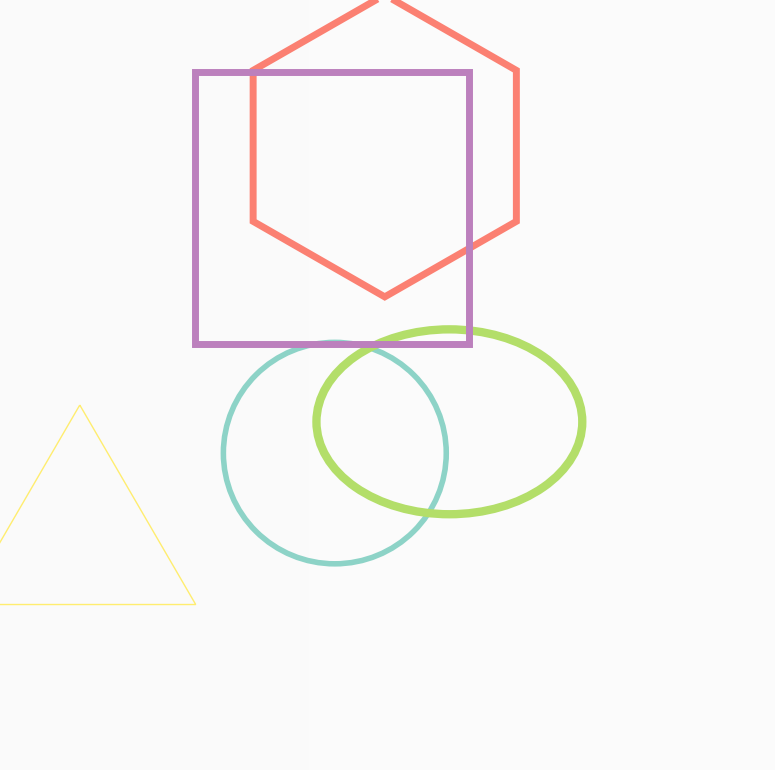[{"shape": "circle", "thickness": 2, "radius": 0.72, "center": [0.432, 0.412]}, {"shape": "hexagon", "thickness": 2.5, "radius": 0.98, "center": [0.496, 0.811]}, {"shape": "oval", "thickness": 3, "radius": 0.86, "center": [0.58, 0.452]}, {"shape": "square", "thickness": 2.5, "radius": 0.88, "center": [0.428, 0.729]}, {"shape": "triangle", "thickness": 0.5, "radius": 0.86, "center": [0.103, 0.301]}]